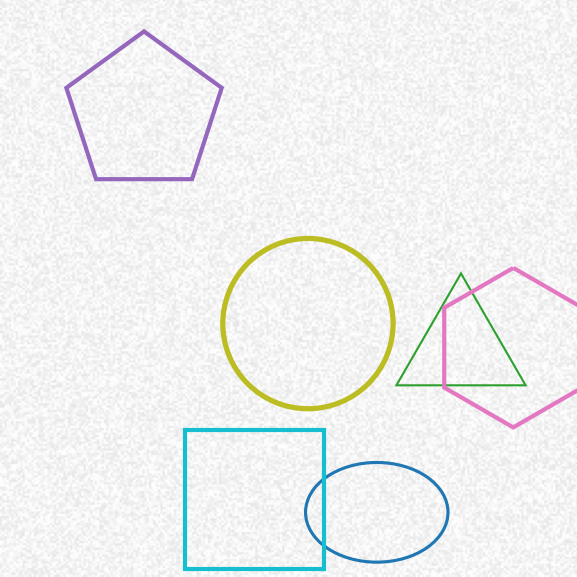[{"shape": "oval", "thickness": 1.5, "radius": 0.62, "center": [0.652, 0.112]}, {"shape": "triangle", "thickness": 1, "radius": 0.65, "center": [0.798, 0.397]}, {"shape": "pentagon", "thickness": 2, "radius": 0.71, "center": [0.249, 0.803]}, {"shape": "hexagon", "thickness": 2, "radius": 0.69, "center": [0.889, 0.397]}, {"shape": "circle", "thickness": 2.5, "radius": 0.74, "center": [0.533, 0.439]}, {"shape": "square", "thickness": 2, "radius": 0.6, "center": [0.441, 0.134]}]